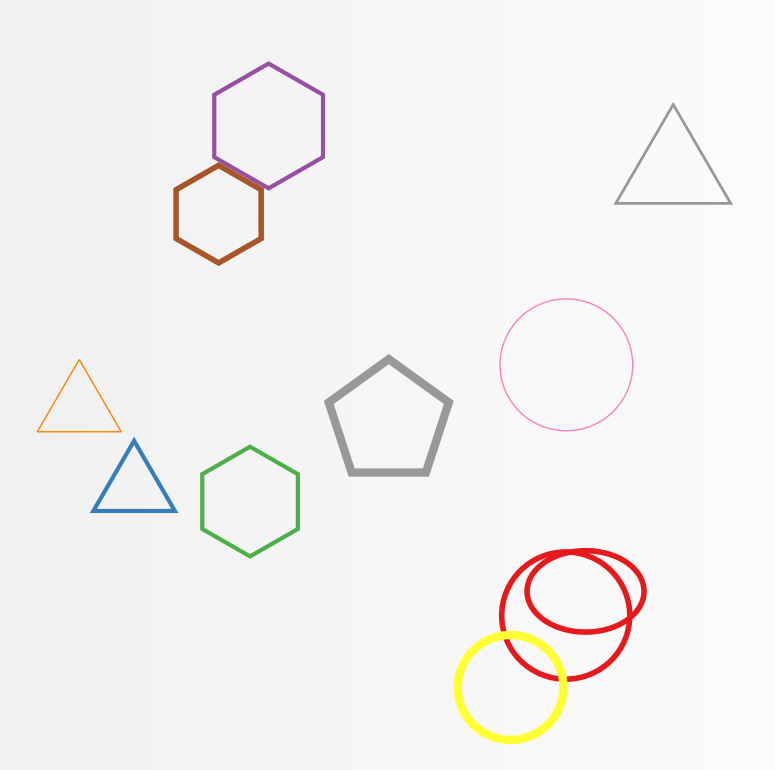[{"shape": "oval", "thickness": 2, "radius": 0.38, "center": [0.756, 0.232]}, {"shape": "circle", "thickness": 2, "radius": 0.41, "center": [0.73, 0.201]}, {"shape": "triangle", "thickness": 1.5, "radius": 0.3, "center": [0.173, 0.367]}, {"shape": "hexagon", "thickness": 1.5, "radius": 0.36, "center": [0.323, 0.349]}, {"shape": "hexagon", "thickness": 1.5, "radius": 0.41, "center": [0.347, 0.836]}, {"shape": "triangle", "thickness": 0.5, "radius": 0.31, "center": [0.102, 0.471]}, {"shape": "circle", "thickness": 3, "radius": 0.34, "center": [0.659, 0.107]}, {"shape": "hexagon", "thickness": 2, "radius": 0.32, "center": [0.282, 0.722]}, {"shape": "circle", "thickness": 0.5, "radius": 0.43, "center": [0.731, 0.526]}, {"shape": "pentagon", "thickness": 3, "radius": 0.41, "center": [0.502, 0.452]}, {"shape": "triangle", "thickness": 1, "radius": 0.43, "center": [0.869, 0.779]}]